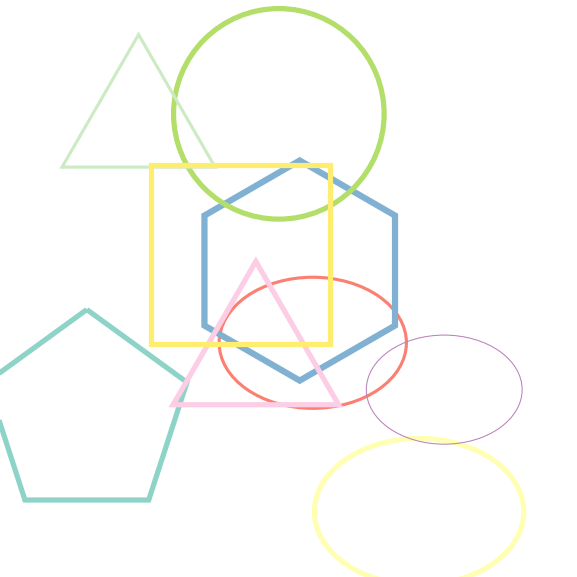[{"shape": "pentagon", "thickness": 2.5, "radius": 0.91, "center": [0.15, 0.281]}, {"shape": "oval", "thickness": 2.5, "radius": 0.91, "center": [0.726, 0.113]}, {"shape": "oval", "thickness": 1.5, "radius": 0.81, "center": [0.542, 0.406]}, {"shape": "hexagon", "thickness": 3, "radius": 0.95, "center": [0.519, 0.531]}, {"shape": "circle", "thickness": 2.5, "radius": 0.91, "center": [0.483, 0.802]}, {"shape": "triangle", "thickness": 2.5, "radius": 0.83, "center": [0.443, 0.381]}, {"shape": "oval", "thickness": 0.5, "radius": 0.67, "center": [0.769, 0.324]}, {"shape": "triangle", "thickness": 1.5, "radius": 0.77, "center": [0.24, 0.786]}, {"shape": "square", "thickness": 2.5, "radius": 0.77, "center": [0.416, 0.558]}]